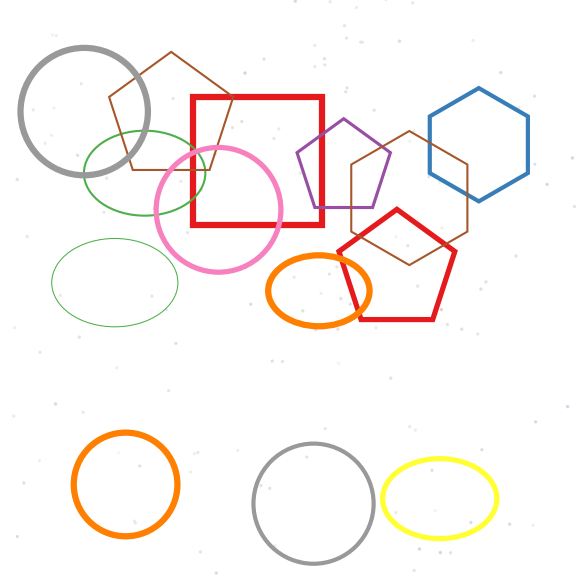[{"shape": "square", "thickness": 3, "radius": 0.56, "center": [0.446, 0.72]}, {"shape": "pentagon", "thickness": 2.5, "radius": 0.53, "center": [0.687, 0.531]}, {"shape": "hexagon", "thickness": 2, "radius": 0.49, "center": [0.829, 0.749]}, {"shape": "oval", "thickness": 1, "radius": 0.53, "center": [0.25, 0.699]}, {"shape": "oval", "thickness": 0.5, "radius": 0.55, "center": [0.199, 0.51]}, {"shape": "pentagon", "thickness": 1.5, "radius": 0.43, "center": [0.595, 0.709]}, {"shape": "circle", "thickness": 3, "radius": 0.45, "center": [0.217, 0.16]}, {"shape": "oval", "thickness": 3, "radius": 0.44, "center": [0.552, 0.496]}, {"shape": "oval", "thickness": 2.5, "radius": 0.49, "center": [0.761, 0.136]}, {"shape": "pentagon", "thickness": 1, "radius": 0.57, "center": [0.296, 0.796]}, {"shape": "hexagon", "thickness": 1, "radius": 0.58, "center": [0.709, 0.656]}, {"shape": "circle", "thickness": 2.5, "radius": 0.54, "center": [0.378, 0.636]}, {"shape": "circle", "thickness": 3, "radius": 0.55, "center": [0.146, 0.806]}, {"shape": "circle", "thickness": 2, "radius": 0.52, "center": [0.543, 0.127]}]